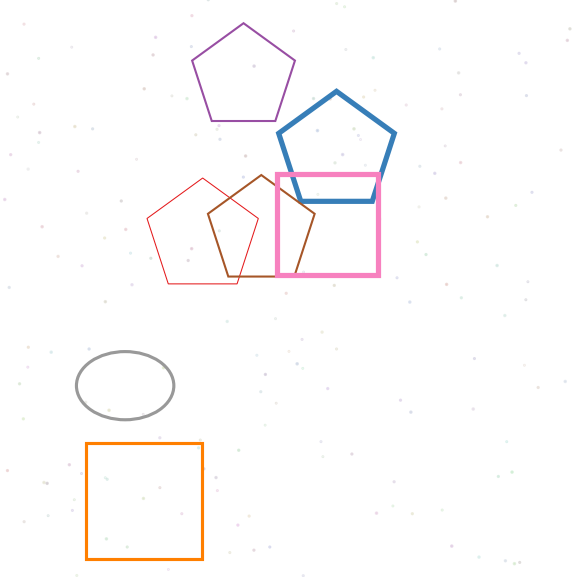[{"shape": "pentagon", "thickness": 0.5, "radius": 0.51, "center": [0.351, 0.59]}, {"shape": "pentagon", "thickness": 2.5, "radius": 0.53, "center": [0.583, 0.736]}, {"shape": "pentagon", "thickness": 1, "radius": 0.47, "center": [0.422, 0.865]}, {"shape": "square", "thickness": 1.5, "radius": 0.5, "center": [0.249, 0.131]}, {"shape": "pentagon", "thickness": 1, "radius": 0.49, "center": [0.452, 0.599]}, {"shape": "square", "thickness": 2.5, "radius": 0.44, "center": [0.567, 0.61]}, {"shape": "oval", "thickness": 1.5, "radius": 0.42, "center": [0.217, 0.331]}]